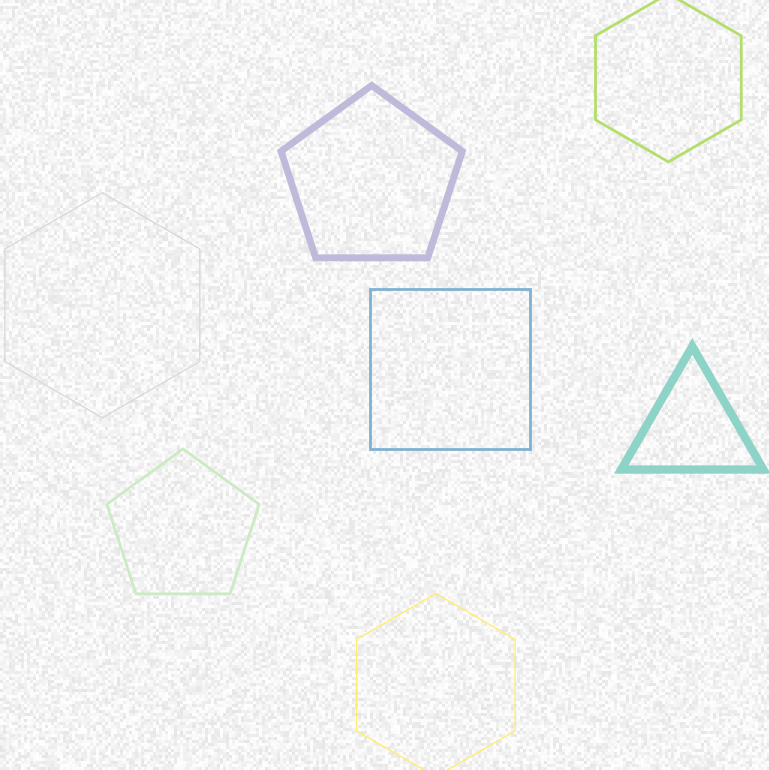[{"shape": "triangle", "thickness": 3, "radius": 0.53, "center": [0.899, 0.444]}, {"shape": "pentagon", "thickness": 2.5, "radius": 0.62, "center": [0.483, 0.765]}, {"shape": "square", "thickness": 1, "radius": 0.52, "center": [0.585, 0.521]}, {"shape": "hexagon", "thickness": 1, "radius": 0.55, "center": [0.868, 0.899]}, {"shape": "hexagon", "thickness": 0.5, "radius": 0.73, "center": [0.133, 0.604]}, {"shape": "pentagon", "thickness": 1, "radius": 0.52, "center": [0.238, 0.313]}, {"shape": "hexagon", "thickness": 0.5, "radius": 0.59, "center": [0.566, 0.11]}]